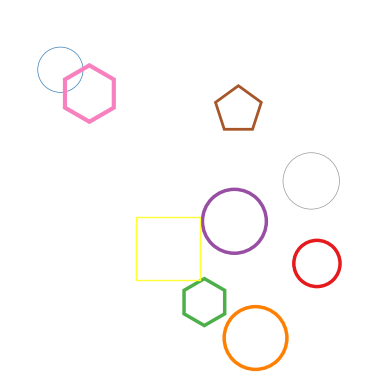[{"shape": "circle", "thickness": 2.5, "radius": 0.3, "center": [0.823, 0.316]}, {"shape": "circle", "thickness": 0.5, "radius": 0.29, "center": [0.157, 0.819]}, {"shape": "hexagon", "thickness": 2.5, "radius": 0.3, "center": [0.531, 0.215]}, {"shape": "circle", "thickness": 2.5, "radius": 0.41, "center": [0.609, 0.425]}, {"shape": "circle", "thickness": 2.5, "radius": 0.41, "center": [0.664, 0.122]}, {"shape": "square", "thickness": 1, "radius": 0.41, "center": [0.436, 0.355]}, {"shape": "pentagon", "thickness": 2, "radius": 0.31, "center": [0.619, 0.715]}, {"shape": "hexagon", "thickness": 3, "radius": 0.37, "center": [0.232, 0.757]}, {"shape": "circle", "thickness": 0.5, "radius": 0.37, "center": [0.808, 0.53]}]